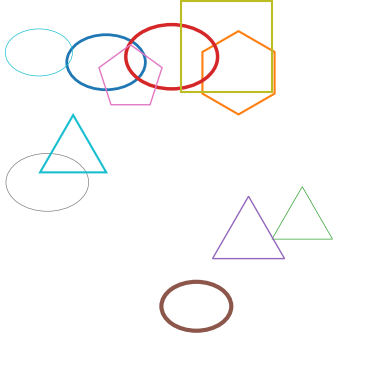[{"shape": "oval", "thickness": 2, "radius": 0.51, "center": [0.276, 0.838]}, {"shape": "hexagon", "thickness": 1.5, "radius": 0.54, "center": [0.62, 0.811]}, {"shape": "triangle", "thickness": 0.5, "radius": 0.45, "center": [0.785, 0.424]}, {"shape": "oval", "thickness": 2.5, "radius": 0.6, "center": [0.446, 0.853]}, {"shape": "triangle", "thickness": 1, "radius": 0.54, "center": [0.646, 0.382]}, {"shape": "oval", "thickness": 3, "radius": 0.45, "center": [0.51, 0.204]}, {"shape": "pentagon", "thickness": 1, "radius": 0.43, "center": [0.339, 0.798]}, {"shape": "oval", "thickness": 0.5, "radius": 0.54, "center": [0.123, 0.526]}, {"shape": "square", "thickness": 1.5, "radius": 0.59, "center": [0.588, 0.879]}, {"shape": "triangle", "thickness": 1.5, "radius": 0.5, "center": [0.19, 0.602]}, {"shape": "oval", "thickness": 0.5, "radius": 0.44, "center": [0.101, 0.864]}]